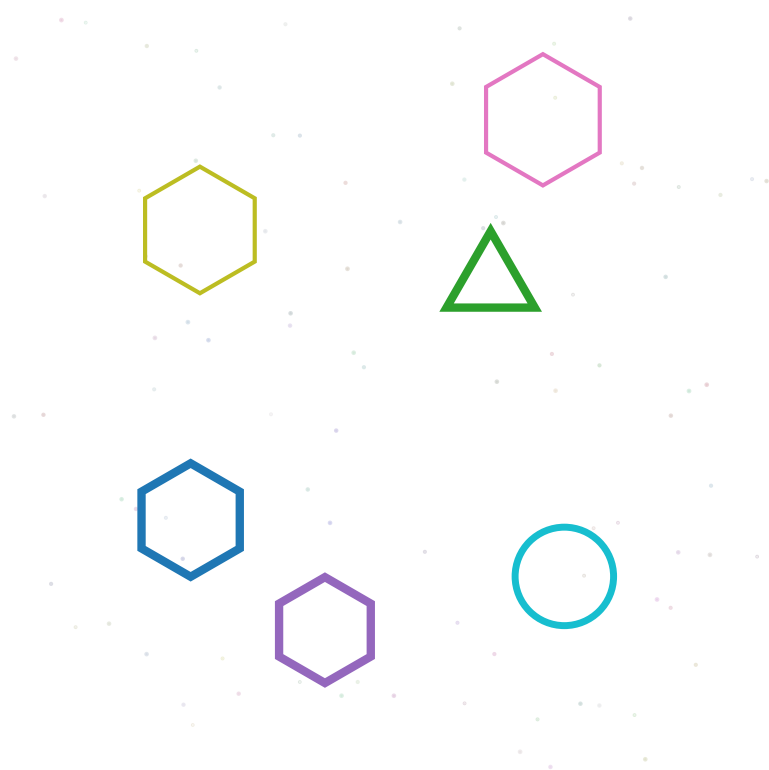[{"shape": "hexagon", "thickness": 3, "radius": 0.37, "center": [0.248, 0.325]}, {"shape": "triangle", "thickness": 3, "radius": 0.33, "center": [0.637, 0.634]}, {"shape": "hexagon", "thickness": 3, "radius": 0.34, "center": [0.422, 0.182]}, {"shape": "hexagon", "thickness": 1.5, "radius": 0.43, "center": [0.705, 0.844]}, {"shape": "hexagon", "thickness": 1.5, "radius": 0.41, "center": [0.26, 0.701]}, {"shape": "circle", "thickness": 2.5, "radius": 0.32, "center": [0.733, 0.251]}]